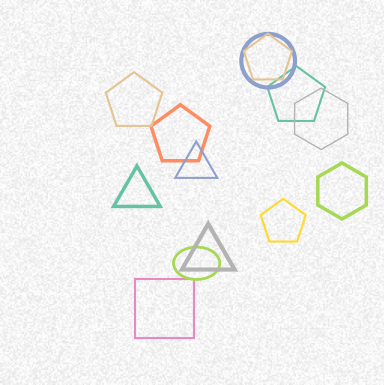[{"shape": "pentagon", "thickness": 1.5, "radius": 0.39, "center": [0.769, 0.75]}, {"shape": "triangle", "thickness": 2.5, "radius": 0.35, "center": [0.356, 0.499]}, {"shape": "pentagon", "thickness": 2.5, "radius": 0.4, "center": [0.469, 0.648]}, {"shape": "circle", "thickness": 3, "radius": 0.35, "center": [0.697, 0.842]}, {"shape": "triangle", "thickness": 1.5, "radius": 0.32, "center": [0.51, 0.57]}, {"shape": "square", "thickness": 1.5, "radius": 0.38, "center": [0.427, 0.199]}, {"shape": "hexagon", "thickness": 2.5, "radius": 0.36, "center": [0.888, 0.504]}, {"shape": "oval", "thickness": 2, "radius": 0.3, "center": [0.511, 0.316]}, {"shape": "pentagon", "thickness": 1.5, "radius": 0.31, "center": [0.736, 0.422]}, {"shape": "pentagon", "thickness": 1.5, "radius": 0.39, "center": [0.348, 0.735]}, {"shape": "pentagon", "thickness": 1.5, "radius": 0.33, "center": [0.696, 0.847]}, {"shape": "triangle", "thickness": 3, "radius": 0.4, "center": [0.541, 0.339]}, {"shape": "hexagon", "thickness": 1, "radius": 0.4, "center": [0.834, 0.691]}]